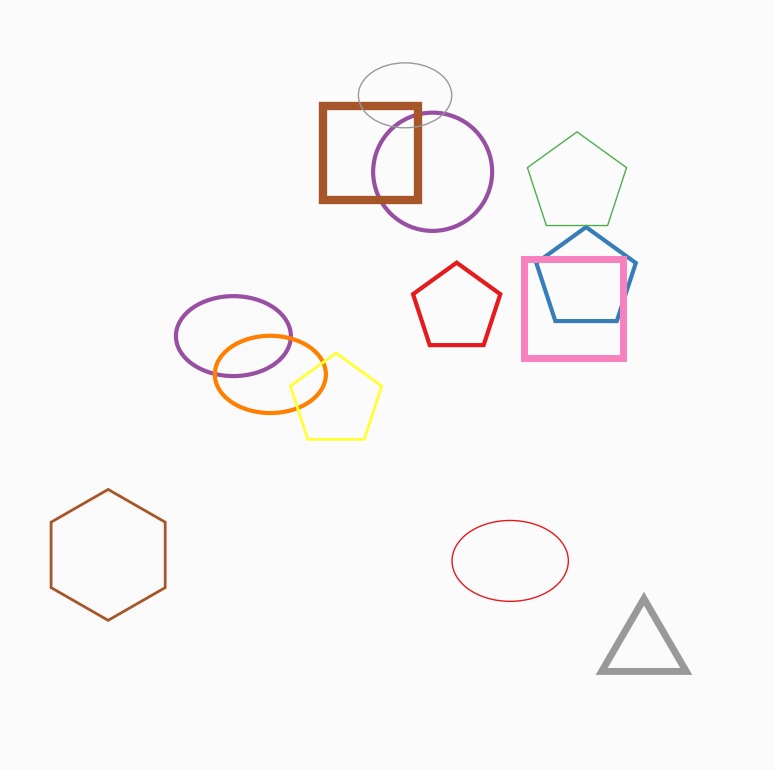[{"shape": "pentagon", "thickness": 1.5, "radius": 0.3, "center": [0.589, 0.6]}, {"shape": "oval", "thickness": 0.5, "radius": 0.38, "center": [0.658, 0.272]}, {"shape": "pentagon", "thickness": 1.5, "radius": 0.34, "center": [0.756, 0.638]}, {"shape": "pentagon", "thickness": 0.5, "radius": 0.34, "center": [0.744, 0.761]}, {"shape": "circle", "thickness": 1.5, "radius": 0.38, "center": [0.558, 0.777]}, {"shape": "oval", "thickness": 1.5, "radius": 0.37, "center": [0.301, 0.563]}, {"shape": "oval", "thickness": 1.5, "radius": 0.36, "center": [0.349, 0.514]}, {"shape": "pentagon", "thickness": 1, "radius": 0.31, "center": [0.434, 0.48]}, {"shape": "square", "thickness": 3, "radius": 0.3, "center": [0.478, 0.801]}, {"shape": "hexagon", "thickness": 1, "radius": 0.43, "center": [0.14, 0.279]}, {"shape": "square", "thickness": 2.5, "radius": 0.32, "center": [0.74, 0.6]}, {"shape": "triangle", "thickness": 2.5, "radius": 0.32, "center": [0.831, 0.159]}, {"shape": "oval", "thickness": 0.5, "radius": 0.3, "center": [0.523, 0.876]}]